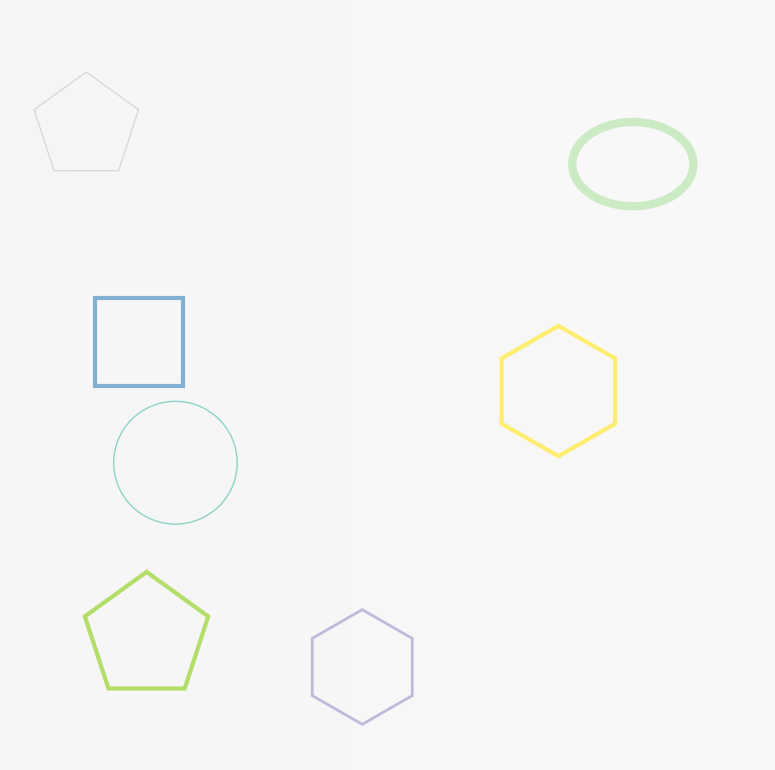[{"shape": "circle", "thickness": 0.5, "radius": 0.4, "center": [0.226, 0.399]}, {"shape": "hexagon", "thickness": 1, "radius": 0.37, "center": [0.467, 0.134]}, {"shape": "square", "thickness": 1.5, "radius": 0.29, "center": [0.179, 0.556]}, {"shape": "pentagon", "thickness": 1.5, "radius": 0.42, "center": [0.189, 0.174]}, {"shape": "pentagon", "thickness": 0.5, "radius": 0.35, "center": [0.111, 0.836]}, {"shape": "oval", "thickness": 3, "radius": 0.39, "center": [0.817, 0.787]}, {"shape": "hexagon", "thickness": 1.5, "radius": 0.42, "center": [0.721, 0.492]}]